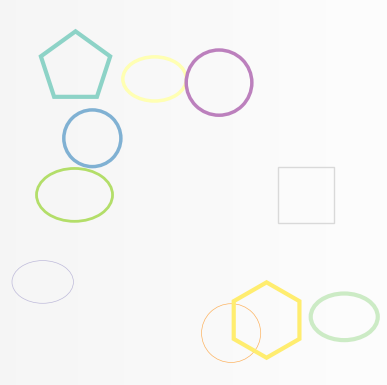[{"shape": "pentagon", "thickness": 3, "radius": 0.47, "center": [0.195, 0.825]}, {"shape": "oval", "thickness": 2.5, "radius": 0.41, "center": [0.399, 0.795]}, {"shape": "oval", "thickness": 0.5, "radius": 0.4, "center": [0.11, 0.268]}, {"shape": "circle", "thickness": 2.5, "radius": 0.37, "center": [0.238, 0.641]}, {"shape": "circle", "thickness": 0.5, "radius": 0.38, "center": [0.596, 0.135]}, {"shape": "oval", "thickness": 2, "radius": 0.49, "center": [0.192, 0.494]}, {"shape": "square", "thickness": 1, "radius": 0.36, "center": [0.79, 0.493]}, {"shape": "circle", "thickness": 2.5, "radius": 0.42, "center": [0.565, 0.785]}, {"shape": "oval", "thickness": 3, "radius": 0.43, "center": [0.888, 0.177]}, {"shape": "hexagon", "thickness": 3, "radius": 0.49, "center": [0.688, 0.169]}]